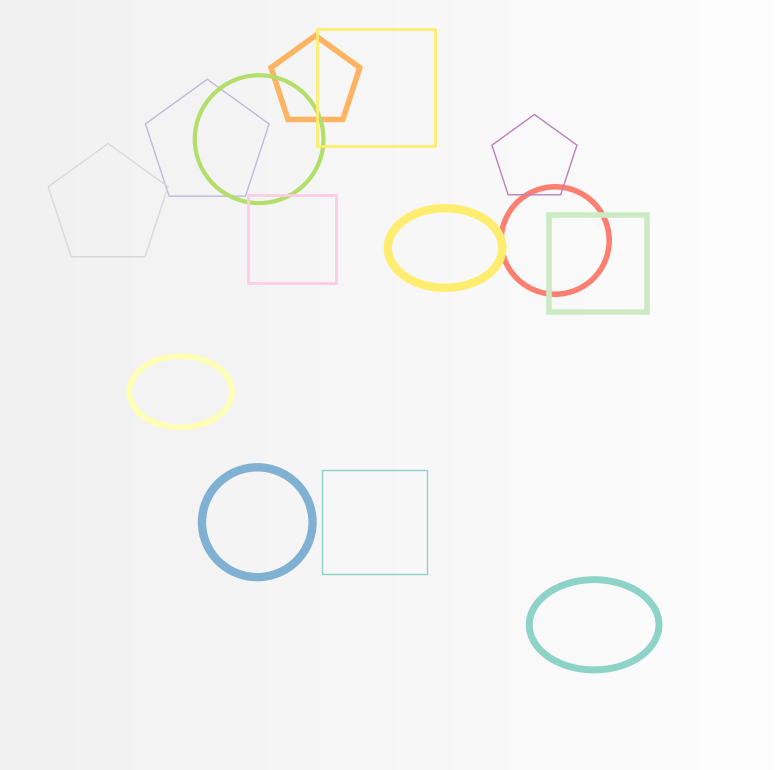[{"shape": "square", "thickness": 0.5, "radius": 0.34, "center": [0.483, 0.322]}, {"shape": "oval", "thickness": 2.5, "radius": 0.42, "center": [0.767, 0.189]}, {"shape": "oval", "thickness": 2, "radius": 0.33, "center": [0.233, 0.491]}, {"shape": "pentagon", "thickness": 0.5, "radius": 0.42, "center": [0.267, 0.813]}, {"shape": "circle", "thickness": 2, "radius": 0.35, "center": [0.716, 0.688]}, {"shape": "circle", "thickness": 3, "radius": 0.36, "center": [0.332, 0.322]}, {"shape": "pentagon", "thickness": 2, "radius": 0.3, "center": [0.407, 0.894]}, {"shape": "circle", "thickness": 1.5, "radius": 0.42, "center": [0.334, 0.819]}, {"shape": "square", "thickness": 1, "radius": 0.29, "center": [0.377, 0.689]}, {"shape": "pentagon", "thickness": 0.5, "radius": 0.41, "center": [0.14, 0.732]}, {"shape": "pentagon", "thickness": 0.5, "radius": 0.29, "center": [0.69, 0.794]}, {"shape": "square", "thickness": 2, "radius": 0.32, "center": [0.772, 0.658]}, {"shape": "oval", "thickness": 3, "radius": 0.37, "center": [0.574, 0.678]}, {"shape": "square", "thickness": 1, "radius": 0.38, "center": [0.485, 0.886]}]